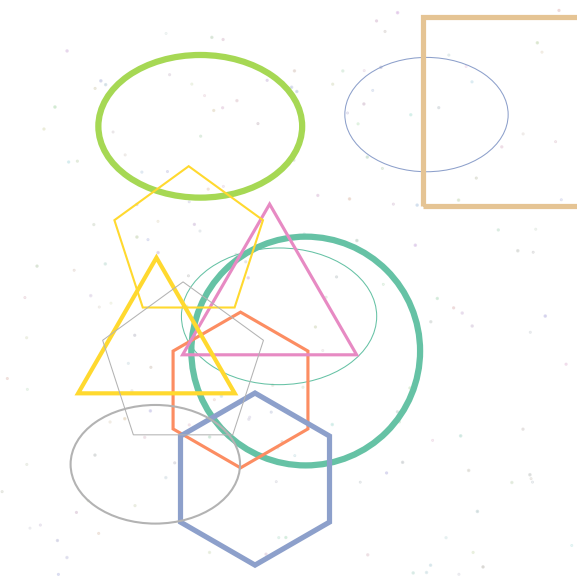[{"shape": "circle", "thickness": 3, "radius": 0.99, "center": [0.529, 0.391]}, {"shape": "oval", "thickness": 0.5, "radius": 0.85, "center": [0.483, 0.451]}, {"shape": "hexagon", "thickness": 1.5, "radius": 0.67, "center": [0.416, 0.324]}, {"shape": "hexagon", "thickness": 2.5, "radius": 0.74, "center": [0.442, 0.17]}, {"shape": "oval", "thickness": 0.5, "radius": 0.71, "center": [0.739, 0.801]}, {"shape": "triangle", "thickness": 1.5, "radius": 0.87, "center": [0.467, 0.472]}, {"shape": "oval", "thickness": 3, "radius": 0.88, "center": [0.347, 0.78]}, {"shape": "triangle", "thickness": 2, "radius": 0.78, "center": [0.271, 0.396]}, {"shape": "pentagon", "thickness": 1, "radius": 0.68, "center": [0.327, 0.576]}, {"shape": "square", "thickness": 2.5, "radius": 0.82, "center": [0.896, 0.807]}, {"shape": "oval", "thickness": 1, "radius": 0.73, "center": [0.269, 0.195]}, {"shape": "pentagon", "thickness": 0.5, "radius": 0.73, "center": [0.317, 0.365]}]